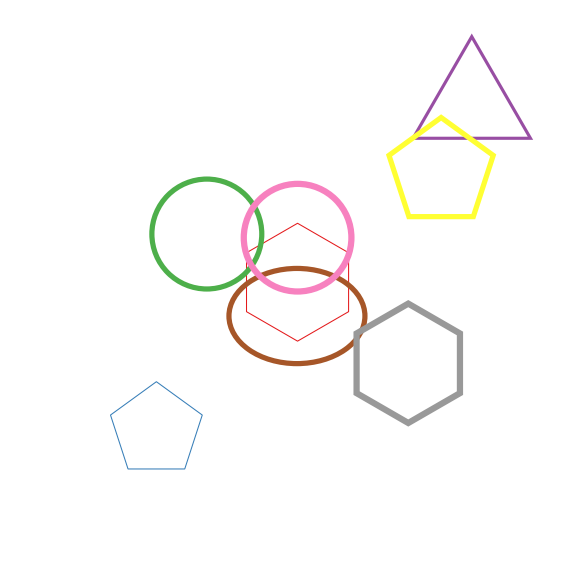[{"shape": "hexagon", "thickness": 0.5, "radius": 0.51, "center": [0.515, 0.51]}, {"shape": "pentagon", "thickness": 0.5, "radius": 0.42, "center": [0.271, 0.255]}, {"shape": "circle", "thickness": 2.5, "radius": 0.48, "center": [0.358, 0.594]}, {"shape": "triangle", "thickness": 1.5, "radius": 0.59, "center": [0.817, 0.818]}, {"shape": "pentagon", "thickness": 2.5, "radius": 0.47, "center": [0.764, 0.701]}, {"shape": "oval", "thickness": 2.5, "radius": 0.59, "center": [0.514, 0.452]}, {"shape": "circle", "thickness": 3, "radius": 0.47, "center": [0.515, 0.588]}, {"shape": "hexagon", "thickness": 3, "radius": 0.52, "center": [0.707, 0.37]}]